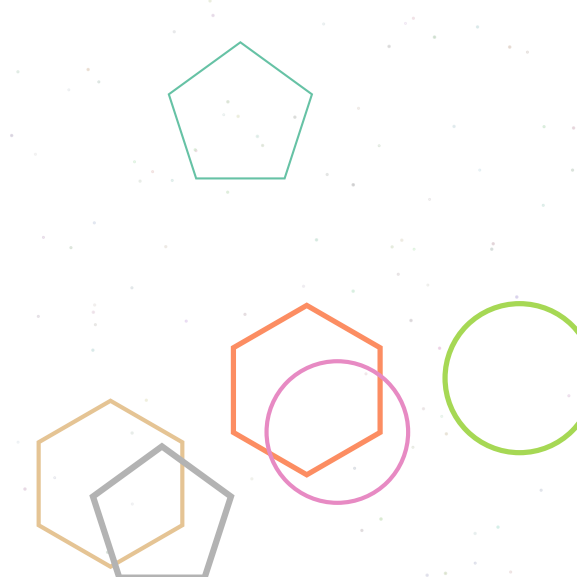[{"shape": "pentagon", "thickness": 1, "radius": 0.65, "center": [0.416, 0.796]}, {"shape": "hexagon", "thickness": 2.5, "radius": 0.73, "center": [0.531, 0.324]}, {"shape": "circle", "thickness": 2, "radius": 0.61, "center": [0.584, 0.251]}, {"shape": "circle", "thickness": 2.5, "radius": 0.65, "center": [0.9, 0.344]}, {"shape": "hexagon", "thickness": 2, "radius": 0.72, "center": [0.191, 0.161]}, {"shape": "pentagon", "thickness": 3, "radius": 0.63, "center": [0.28, 0.101]}]